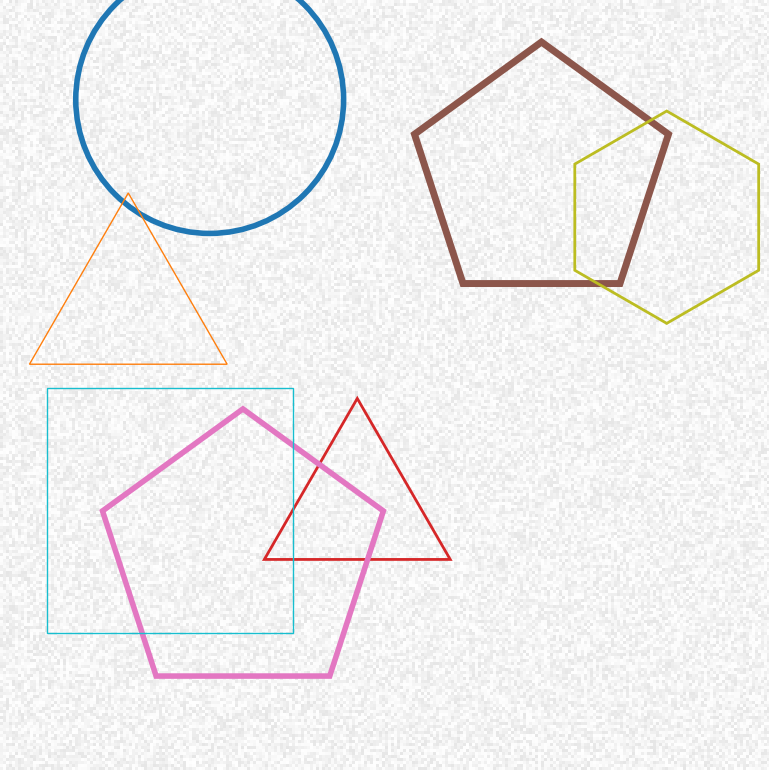[{"shape": "circle", "thickness": 2, "radius": 0.87, "center": [0.272, 0.871]}, {"shape": "triangle", "thickness": 0.5, "radius": 0.74, "center": [0.167, 0.601]}, {"shape": "triangle", "thickness": 1, "radius": 0.7, "center": [0.464, 0.343]}, {"shape": "pentagon", "thickness": 2.5, "radius": 0.87, "center": [0.703, 0.772]}, {"shape": "pentagon", "thickness": 2, "radius": 0.96, "center": [0.315, 0.277]}, {"shape": "hexagon", "thickness": 1, "radius": 0.69, "center": [0.866, 0.718]}, {"shape": "square", "thickness": 0.5, "radius": 0.8, "center": [0.221, 0.337]}]